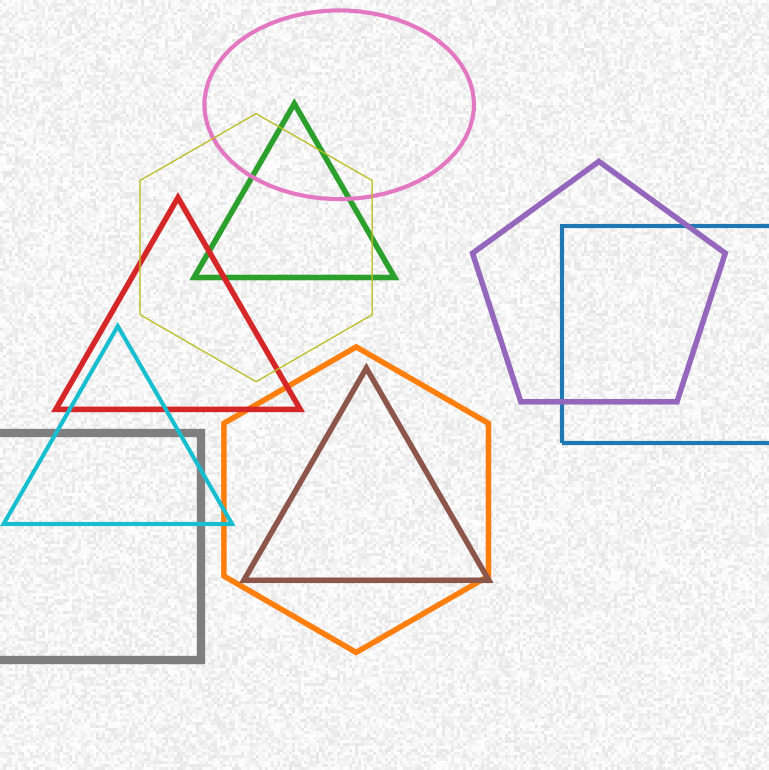[{"shape": "square", "thickness": 1.5, "radius": 0.71, "center": [0.872, 0.566]}, {"shape": "hexagon", "thickness": 2, "radius": 0.99, "center": [0.463, 0.351]}, {"shape": "triangle", "thickness": 2, "radius": 0.75, "center": [0.382, 0.715]}, {"shape": "triangle", "thickness": 2, "radius": 0.92, "center": [0.231, 0.56]}, {"shape": "pentagon", "thickness": 2, "radius": 0.86, "center": [0.778, 0.618]}, {"shape": "triangle", "thickness": 2, "radius": 0.92, "center": [0.476, 0.338]}, {"shape": "oval", "thickness": 1.5, "radius": 0.88, "center": [0.441, 0.864]}, {"shape": "square", "thickness": 3, "radius": 0.74, "center": [0.114, 0.29]}, {"shape": "hexagon", "thickness": 0.5, "radius": 0.87, "center": [0.333, 0.678]}, {"shape": "triangle", "thickness": 1.5, "radius": 0.86, "center": [0.153, 0.405]}]